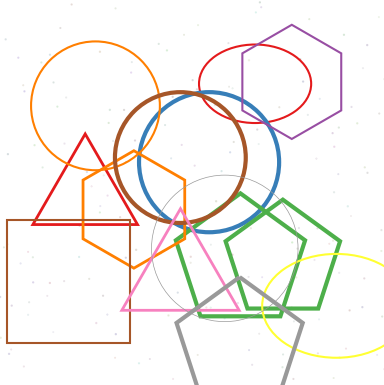[{"shape": "oval", "thickness": 1.5, "radius": 0.73, "center": [0.663, 0.782]}, {"shape": "triangle", "thickness": 2, "radius": 0.78, "center": [0.221, 0.495]}, {"shape": "circle", "thickness": 3, "radius": 0.91, "center": [0.543, 0.579]}, {"shape": "pentagon", "thickness": 3, "radius": 0.78, "center": [0.735, 0.325]}, {"shape": "pentagon", "thickness": 3, "radius": 0.88, "center": [0.625, 0.321]}, {"shape": "hexagon", "thickness": 1.5, "radius": 0.74, "center": [0.758, 0.787]}, {"shape": "hexagon", "thickness": 2, "radius": 0.76, "center": [0.348, 0.456]}, {"shape": "circle", "thickness": 1.5, "radius": 0.84, "center": [0.248, 0.725]}, {"shape": "oval", "thickness": 1.5, "radius": 0.96, "center": [0.874, 0.206]}, {"shape": "circle", "thickness": 3, "radius": 0.85, "center": [0.468, 0.591]}, {"shape": "square", "thickness": 1.5, "radius": 0.8, "center": [0.179, 0.269]}, {"shape": "triangle", "thickness": 2, "radius": 0.88, "center": [0.469, 0.282]}, {"shape": "pentagon", "thickness": 3, "radius": 0.86, "center": [0.622, 0.108]}, {"shape": "circle", "thickness": 0.5, "radius": 0.95, "center": [0.584, 0.355]}]